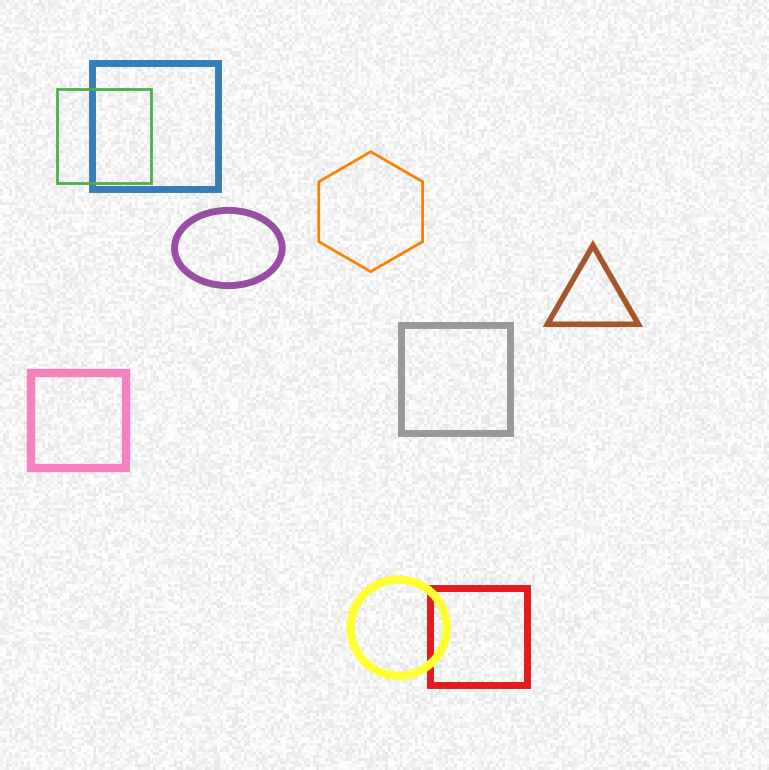[{"shape": "square", "thickness": 2.5, "radius": 0.31, "center": [0.622, 0.174]}, {"shape": "square", "thickness": 2.5, "radius": 0.41, "center": [0.201, 0.836]}, {"shape": "square", "thickness": 1, "radius": 0.31, "center": [0.135, 0.824]}, {"shape": "oval", "thickness": 2.5, "radius": 0.35, "center": [0.297, 0.678]}, {"shape": "hexagon", "thickness": 1, "radius": 0.39, "center": [0.481, 0.725]}, {"shape": "circle", "thickness": 3, "radius": 0.31, "center": [0.518, 0.185]}, {"shape": "triangle", "thickness": 2, "radius": 0.34, "center": [0.77, 0.613]}, {"shape": "square", "thickness": 3, "radius": 0.31, "center": [0.102, 0.454]}, {"shape": "square", "thickness": 2.5, "radius": 0.35, "center": [0.592, 0.508]}]